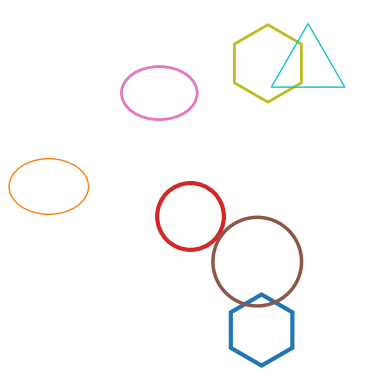[{"shape": "hexagon", "thickness": 3, "radius": 0.46, "center": [0.679, 0.143]}, {"shape": "oval", "thickness": 1, "radius": 0.52, "center": [0.127, 0.516]}, {"shape": "circle", "thickness": 3, "radius": 0.43, "center": [0.495, 0.438]}, {"shape": "circle", "thickness": 2.5, "radius": 0.58, "center": [0.668, 0.32]}, {"shape": "oval", "thickness": 2, "radius": 0.49, "center": [0.414, 0.758]}, {"shape": "hexagon", "thickness": 2, "radius": 0.5, "center": [0.696, 0.835]}, {"shape": "triangle", "thickness": 1, "radius": 0.55, "center": [0.8, 0.829]}]